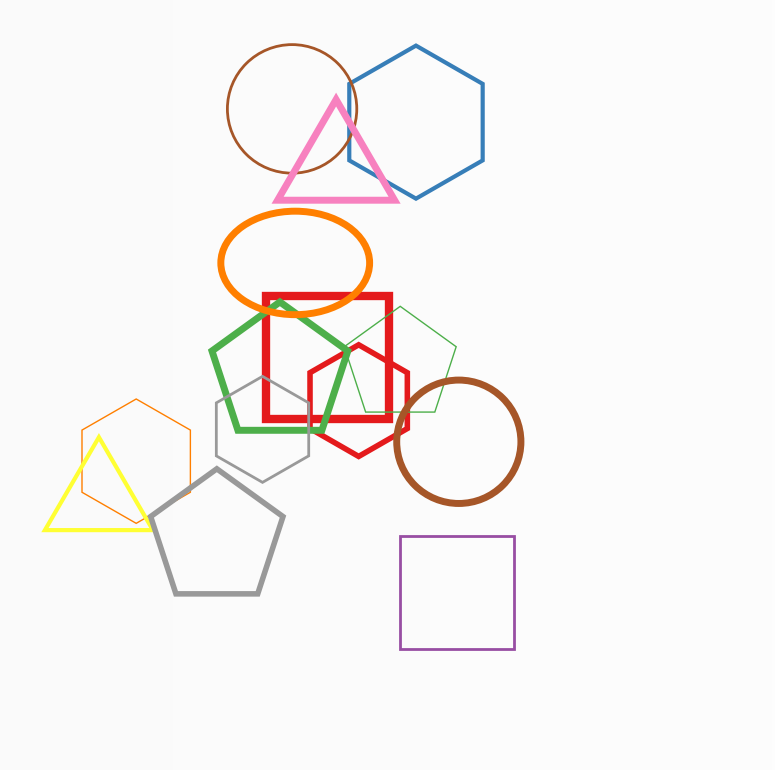[{"shape": "hexagon", "thickness": 2, "radius": 0.36, "center": [0.463, 0.48]}, {"shape": "square", "thickness": 3, "radius": 0.4, "center": [0.423, 0.536]}, {"shape": "hexagon", "thickness": 1.5, "radius": 0.5, "center": [0.537, 0.841]}, {"shape": "pentagon", "thickness": 0.5, "radius": 0.38, "center": [0.516, 0.526]}, {"shape": "pentagon", "thickness": 2.5, "radius": 0.46, "center": [0.361, 0.516]}, {"shape": "square", "thickness": 1, "radius": 0.37, "center": [0.59, 0.23]}, {"shape": "hexagon", "thickness": 0.5, "radius": 0.4, "center": [0.176, 0.401]}, {"shape": "oval", "thickness": 2.5, "radius": 0.48, "center": [0.381, 0.659]}, {"shape": "triangle", "thickness": 1.5, "radius": 0.4, "center": [0.128, 0.352]}, {"shape": "circle", "thickness": 2.5, "radius": 0.4, "center": [0.592, 0.426]}, {"shape": "circle", "thickness": 1, "radius": 0.42, "center": [0.377, 0.859]}, {"shape": "triangle", "thickness": 2.5, "radius": 0.44, "center": [0.434, 0.784]}, {"shape": "hexagon", "thickness": 1, "radius": 0.34, "center": [0.339, 0.442]}, {"shape": "pentagon", "thickness": 2, "radius": 0.45, "center": [0.28, 0.301]}]